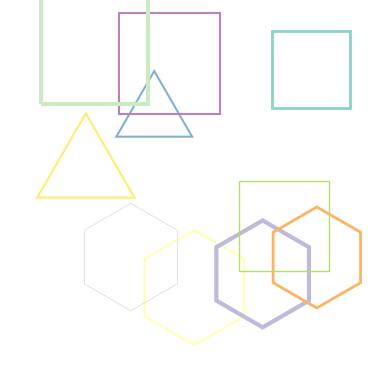[{"shape": "square", "thickness": 2, "radius": 0.5, "center": [0.808, 0.82]}, {"shape": "hexagon", "thickness": 1.5, "radius": 0.75, "center": [0.505, 0.253]}, {"shape": "hexagon", "thickness": 3, "radius": 0.69, "center": [0.682, 0.289]}, {"shape": "triangle", "thickness": 1.5, "radius": 0.57, "center": [0.401, 0.702]}, {"shape": "hexagon", "thickness": 2, "radius": 0.66, "center": [0.823, 0.331]}, {"shape": "square", "thickness": 1, "radius": 0.58, "center": [0.737, 0.412]}, {"shape": "hexagon", "thickness": 0.5, "radius": 0.7, "center": [0.34, 0.332]}, {"shape": "square", "thickness": 1.5, "radius": 0.66, "center": [0.44, 0.835]}, {"shape": "square", "thickness": 3, "radius": 0.69, "center": [0.245, 0.869]}, {"shape": "triangle", "thickness": 1.5, "radius": 0.73, "center": [0.223, 0.56]}]